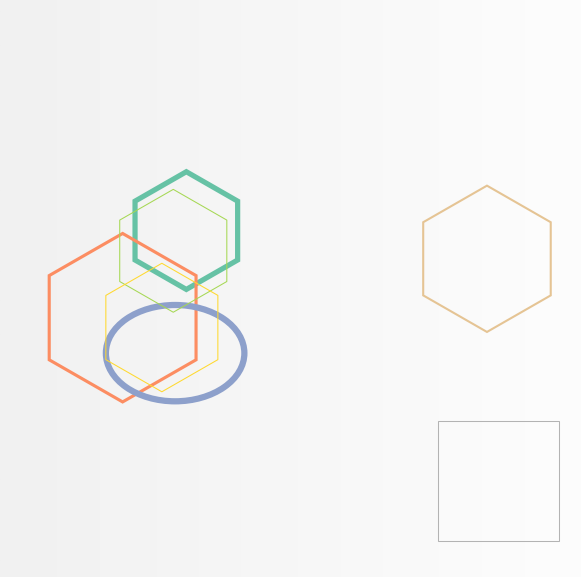[{"shape": "hexagon", "thickness": 2.5, "radius": 0.51, "center": [0.321, 0.6]}, {"shape": "hexagon", "thickness": 1.5, "radius": 0.73, "center": [0.211, 0.449]}, {"shape": "oval", "thickness": 3, "radius": 0.6, "center": [0.301, 0.388]}, {"shape": "hexagon", "thickness": 0.5, "radius": 0.53, "center": [0.298, 0.565]}, {"shape": "hexagon", "thickness": 0.5, "radius": 0.56, "center": [0.278, 0.432]}, {"shape": "hexagon", "thickness": 1, "radius": 0.63, "center": [0.838, 0.551]}, {"shape": "square", "thickness": 0.5, "radius": 0.52, "center": [0.857, 0.167]}]